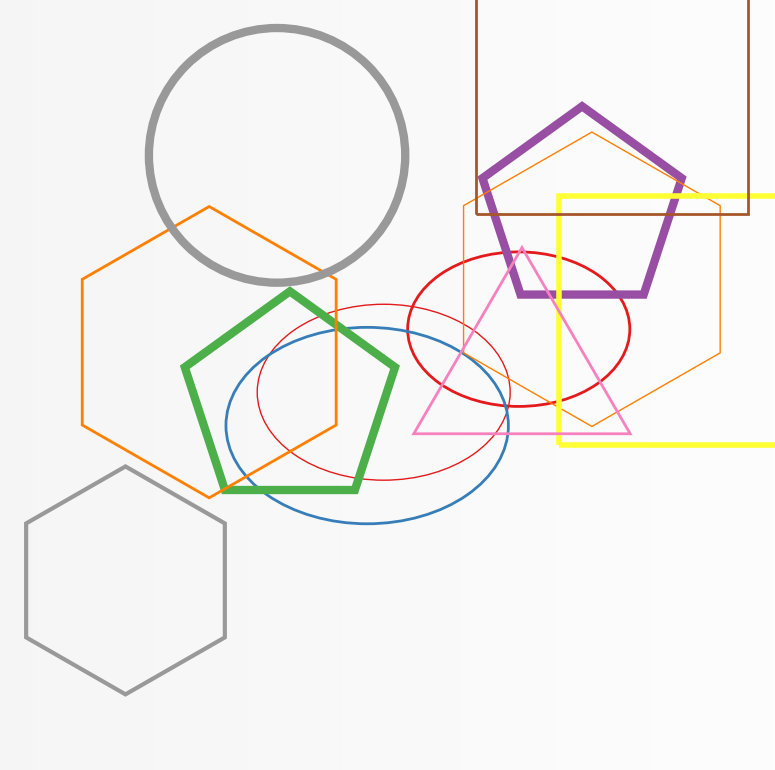[{"shape": "oval", "thickness": 1, "radius": 0.72, "center": [0.669, 0.573]}, {"shape": "oval", "thickness": 0.5, "radius": 0.82, "center": [0.495, 0.491]}, {"shape": "oval", "thickness": 1, "radius": 0.91, "center": [0.474, 0.447]}, {"shape": "pentagon", "thickness": 3, "radius": 0.71, "center": [0.374, 0.479]}, {"shape": "pentagon", "thickness": 3, "radius": 0.68, "center": [0.751, 0.727]}, {"shape": "hexagon", "thickness": 1, "radius": 0.95, "center": [0.27, 0.543]}, {"shape": "hexagon", "thickness": 0.5, "radius": 0.96, "center": [0.764, 0.637]}, {"shape": "square", "thickness": 2, "radius": 0.81, "center": [0.882, 0.584]}, {"shape": "square", "thickness": 1, "radius": 0.88, "center": [0.79, 0.898]}, {"shape": "triangle", "thickness": 1, "radius": 0.81, "center": [0.674, 0.517]}, {"shape": "circle", "thickness": 3, "radius": 0.83, "center": [0.358, 0.798]}, {"shape": "hexagon", "thickness": 1.5, "radius": 0.74, "center": [0.162, 0.246]}]